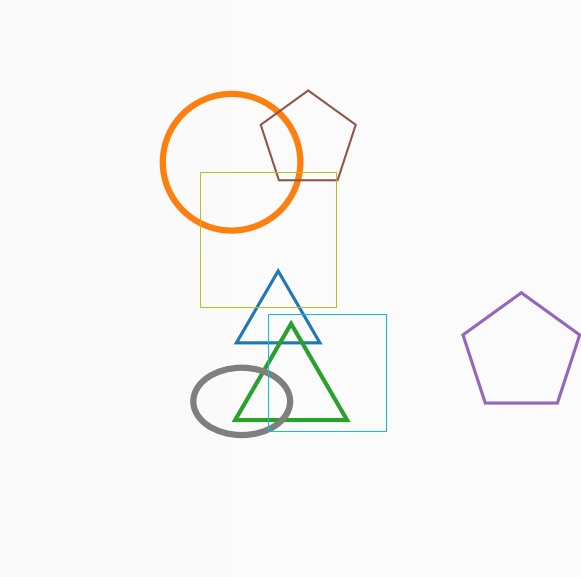[{"shape": "triangle", "thickness": 1.5, "radius": 0.41, "center": [0.479, 0.447]}, {"shape": "circle", "thickness": 3, "radius": 0.59, "center": [0.398, 0.718]}, {"shape": "triangle", "thickness": 2, "radius": 0.56, "center": [0.501, 0.327]}, {"shape": "pentagon", "thickness": 1.5, "radius": 0.53, "center": [0.897, 0.387]}, {"shape": "pentagon", "thickness": 1, "radius": 0.43, "center": [0.53, 0.756]}, {"shape": "oval", "thickness": 3, "radius": 0.42, "center": [0.416, 0.304]}, {"shape": "square", "thickness": 0.5, "radius": 0.59, "center": [0.462, 0.585]}, {"shape": "square", "thickness": 0.5, "radius": 0.51, "center": [0.562, 0.354]}]